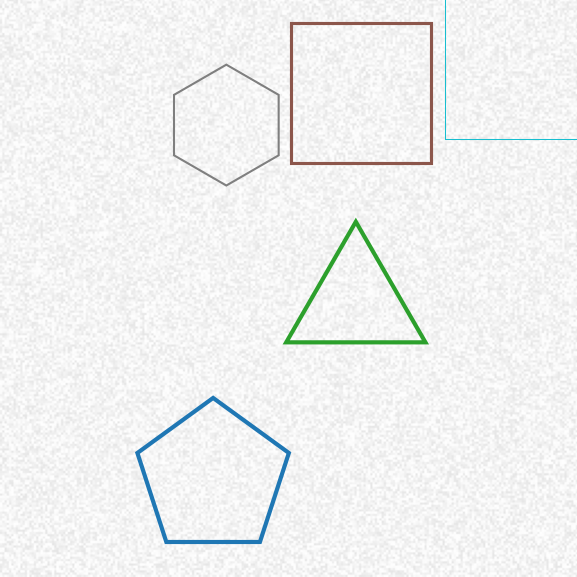[{"shape": "pentagon", "thickness": 2, "radius": 0.69, "center": [0.369, 0.172]}, {"shape": "triangle", "thickness": 2, "radius": 0.7, "center": [0.616, 0.476]}, {"shape": "square", "thickness": 1.5, "radius": 0.61, "center": [0.625, 0.838]}, {"shape": "hexagon", "thickness": 1, "radius": 0.52, "center": [0.392, 0.783]}, {"shape": "square", "thickness": 0.5, "radius": 0.63, "center": [0.895, 0.885]}]